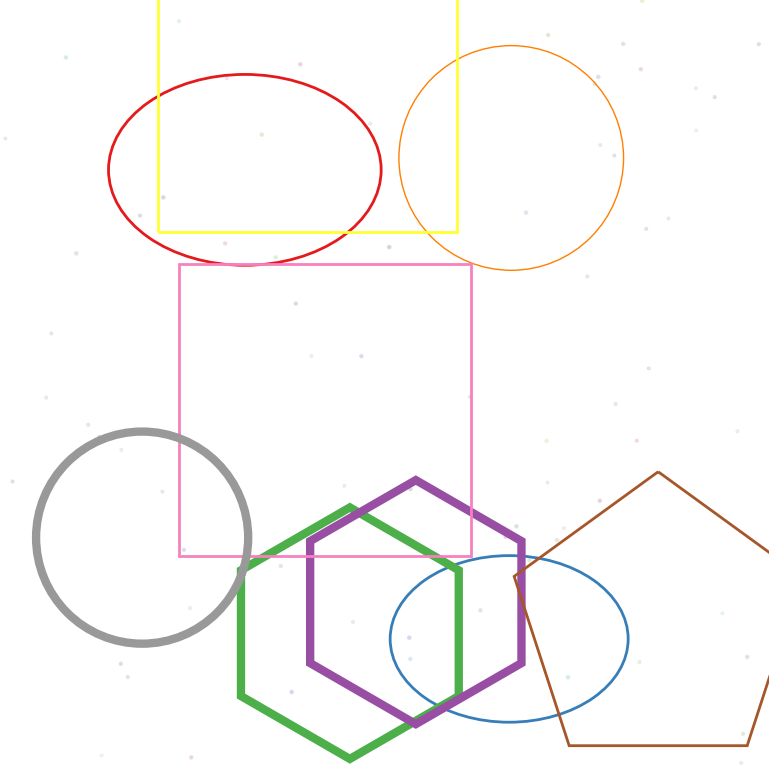[{"shape": "oval", "thickness": 1, "radius": 0.89, "center": [0.318, 0.779]}, {"shape": "oval", "thickness": 1, "radius": 0.77, "center": [0.661, 0.17]}, {"shape": "hexagon", "thickness": 3, "radius": 0.82, "center": [0.454, 0.178]}, {"shape": "hexagon", "thickness": 3, "radius": 0.79, "center": [0.54, 0.218]}, {"shape": "circle", "thickness": 0.5, "radius": 0.73, "center": [0.664, 0.795]}, {"shape": "square", "thickness": 1, "radius": 0.97, "center": [0.399, 0.893]}, {"shape": "pentagon", "thickness": 1, "radius": 0.98, "center": [0.855, 0.191]}, {"shape": "square", "thickness": 1, "radius": 0.95, "center": [0.422, 0.468]}, {"shape": "circle", "thickness": 3, "radius": 0.69, "center": [0.185, 0.302]}]